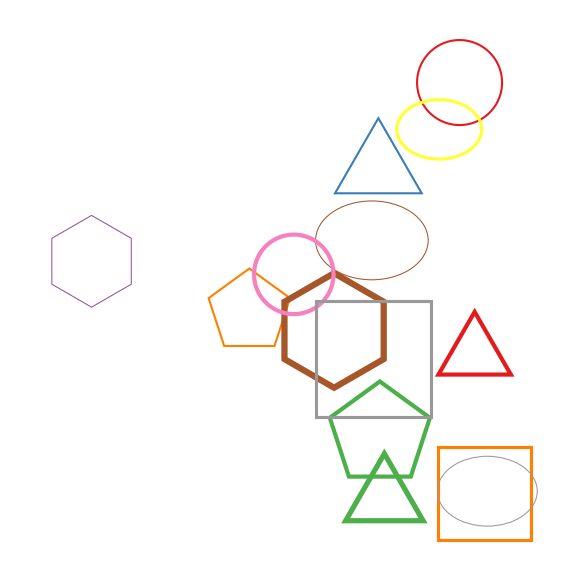[{"shape": "circle", "thickness": 1, "radius": 0.37, "center": [0.796, 0.856]}, {"shape": "triangle", "thickness": 2, "radius": 0.36, "center": [0.822, 0.387]}, {"shape": "triangle", "thickness": 1, "radius": 0.43, "center": [0.655, 0.708]}, {"shape": "pentagon", "thickness": 2, "radius": 0.46, "center": [0.658, 0.248]}, {"shape": "triangle", "thickness": 2.5, "radius": 0.39, "center": [0.666, 0.136]}, {"shape": "hexagon", "thickness": 0.5, "radius": 0.4, "center": [0.159, 0.547]}, {"shape": "pentagon", "thickness": 1, "radius": 0.37, "center": [0.432, 0.46]}, {"shape": "square", "thickness": 1.5, "radius": 0.4, "center": [0.838, 0.145]}, {"shape": "oval", "thickness": 1.5, "radius": 0.37, "center": [0.761, 0.775]}, {"shape": "hexagon", "thickness": 3, "radius": 0.5, "center": [0.578, 0.427]}, {"shape": "oval", "thickness": 0.5, "radius": 0.49, "center": [0.644, 0.583]}, {"shape": "circle", "thickness": 2, "radius": 0.34, "center": [0.509, 0.524]}, {"shape": "square", "thickness": 1.5, "radius": 0.5, "center": [0.647, 0.377]}, {"shape": "oval", "thickness": 0.5, "radius": 0.43, "center": [0.844, 0.149]}]